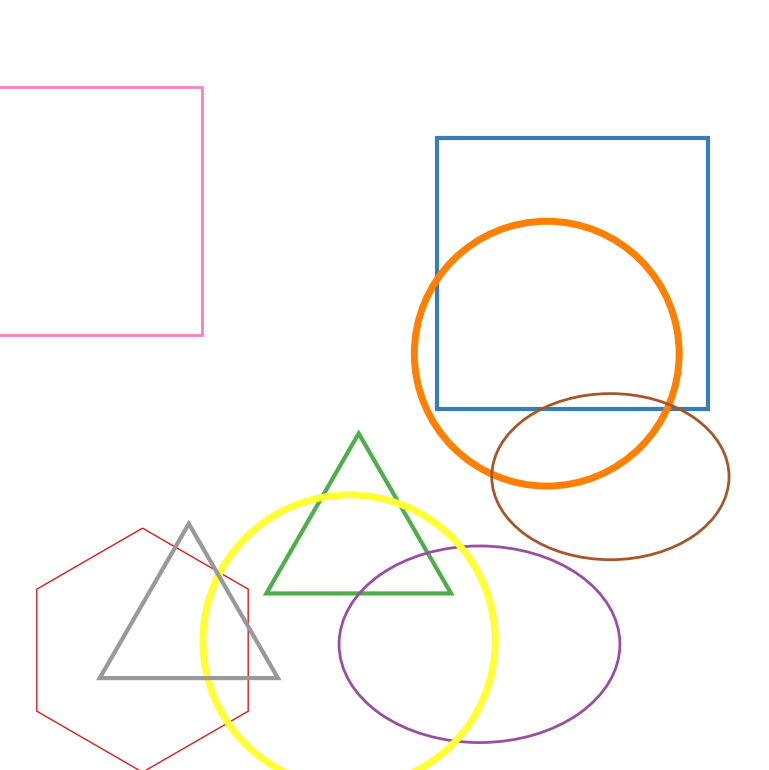[{"shape": "hexagon", "thickness": 0.5, "radius": 0.79, "center": [0.185, 0.156]}, {"shape": "square", "thickness": 1.5, "radius": 0.88, "center": [0.744, 0.645]}, {"shape": "triangle", "thickness": 1.5, "radius": 0.69, "center": [0.466, 0.299]}, {"shape": "oval", "thickness": 1, "radius": 0.91, "center": [0.623, 0.163]}, {"shape": "circle", "thickness": 2.5, "radius": 0.86, "center": [0.71, 0.541]}, {"shape": "circle", "thickness": 2.5, "radius": 0.95, "center": [0.453, 0.167]}, {"shape": "oval", "thickness": 1, "radius": 0.77, "center": [0.793, 0.381]}, {"shape": "square", "thickness": 1, "radius": 0.8, "center": [0.102, 0.726]}, {"shape": "triangle", "thickness": 1.5, "radius": 0.67, "center": [0.245, 0.186]}]